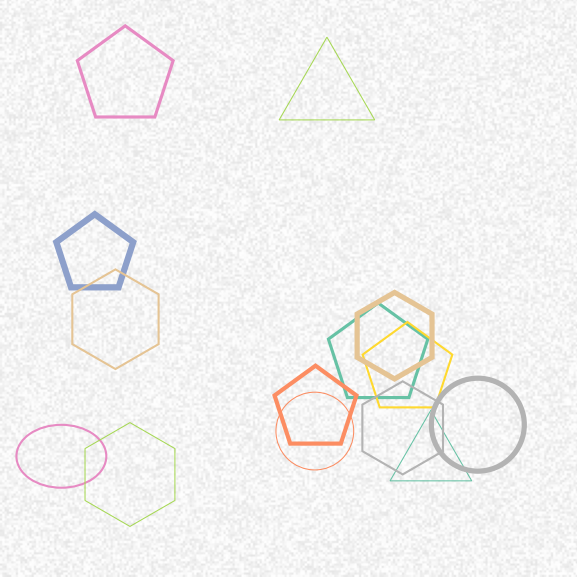[{"shape": "triangle", "thickness": 0.5, "radius": 0.41, "center": [0.746, 0.207]}, {"shape": "pentagon", "thickness": 1.5, "radius": 0.45, "center": [0.655, 0.384]}, {"shape": "pentagon", "thickness": 2, "radius": 0.37, "center": [0.546, 0.291]}, {"shape": "circle", "thickness": 0.5, "radius": 0.34, "center": [0.545, 0.253]}, {"shape": "pentagon", "thickness": 3, "radius": 0.35, "center": [0.164, 0.558]}, {"shape": "oval", "thickness": 1, "radius": 0.39, "center": [0.106, 0.209]}, {"shape": "pentagon", "thickness": 1.5, "radius": 0.44, "center": [0.217, 0.867]}, {"shape": "hexagon", "thickness": 0.5, "radius": 0.45, "center": [0.225, 0.177]}, {"shape": "triangle", "thickness": 0.5, "radius": 0.48, "center": [0.566, 0.839]}, {"shape": "pentagon", "thickness": 1, "radius": 0.41, "center": [0.706, 0.36]}, {"shape": "hexagon", "thickness": 1, "radius": 0.43, "center": [0.2, 0.446]}, {"shape": "hexagon", "thickness": 2.5, "radius": 0.37, "center": [0.683, 0.418]}, {"shape": "hexagon", "thickness": 1, "radius": 0.4, "center": [0.697, 0.258]}, {"shape": "circle", "thickness": 2.5, "radius": 0.4, "center": [0.827, 0.264]}]